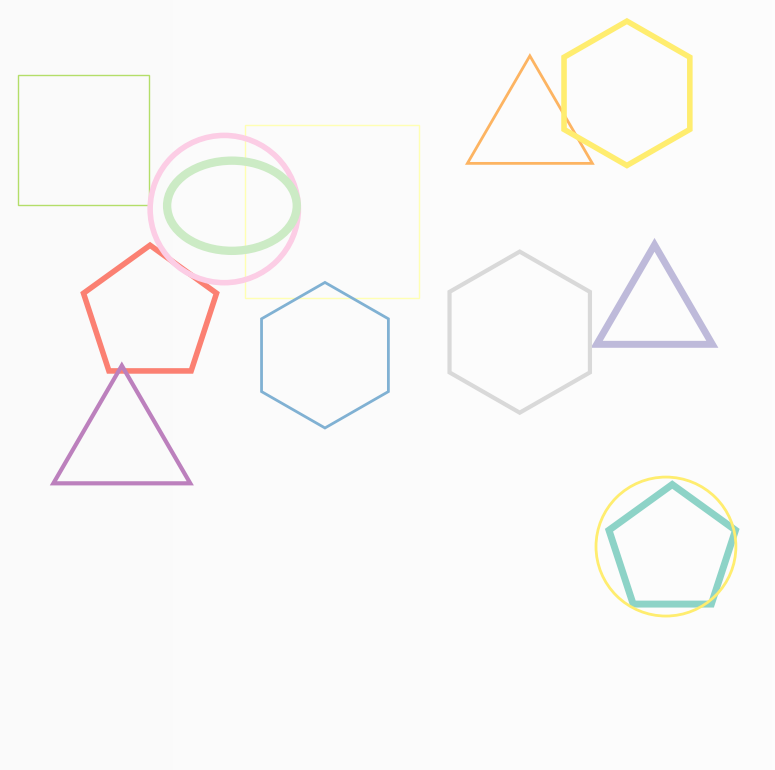[{"shape": "pentagon", "thickness": 2.5, "radius": 0.43, "center": [0.867, 0.285]}, {"shape": "square", "thickness": 0.5, "radius": 0.56, "center": [0.428, 0.725]}, {"shape": "triangle", "thickness": 2.5, "radius": 0.43, "center": [0.845, 0.596]}, {"shape": "pentagon", "thickness": 2, "radius": 0.45, "center": [0.194, 0.591]}, {"shape": "hexagon", "thickness": 1, "radius": 0.47, "center": [0.419, 0.539]}, {"shape": "triangle", "thickness": 1, "radius": 0.47, "center": [0.684, 0.834]}, {"shape": "square", "thickness": 0.5, "radius": 0.42, "center": [0.107, 0.818]}, {"shape": "circle", "thickness": 2, "radius": 0.48, "center": [0.289, 0.729]}, {"shape": "hexagon", "thickness": 1.5, "radius": 0.52, "center": [0.671, 0.569]}, {"shape": "triangle", "thickness": 1.5, "radius": 0.51, "center": [0.157, 0.423]}, {"shape": "oval", "thickness": 3, "radius": 0.42, "center": [0.299, 0.733]}, {"shape": "hexagon", "thickness": 2, "radius": 0.47, "center": [0.809, 0.879]}, {"shape": "circle", "thickness": 1, "radius": 0.45, "center": [0.859, 0.29]}]